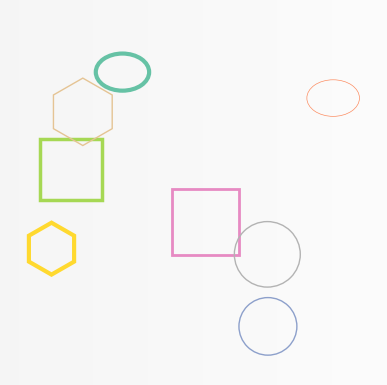[{"shape": "oval", "thickness": 3, "radius": 0.34, "center": [0.316, 0.813]}, {"shape": "oval", "thickness": 0.5, "radius": 0.34, "center": [0.86, 0.745]}, {"shape": "circle", "thickness": 1, "radius": 0.37, "center": [0.691, 0.152]}, {"shape": "square", "thickness": 2, "radius": 0.43, "center": [0.532, 0.424]}, {"shape": "square", "thickness": 2.5, "radius": 0.4, "center": [0.182, 0.56]}, {"shape": "hexagon", "thickness": 3, "radius": 0.34, "center": [0.133, 0.354]}, {"shape": "hexagon", "thickness": 1, "radius": 0.44, "center": [0.214, 0.71]}, {"shape": "circle", "thickness": 1, "radius": 0.43, "center": [0.69, 0.339]}]